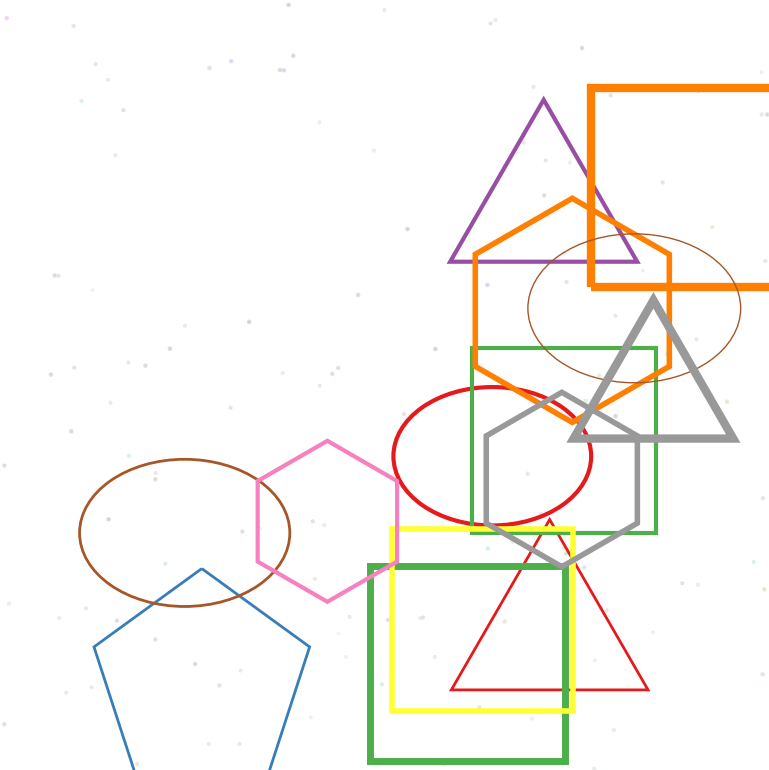[{"shape": "oval", "thickness": 1.5, "radius": 0.64, "center": [0.639, 0.407]}, {"shape": "triangle", "thickness": 1, "radius": 0.74, "center": [0.714, 0.178]}, {"shape": "pentagon", "thickness": 1, "radius": 0.74, "center": [0.262, 0.114]}, {"shape": "square", "thickness": 1.5, "radius": 0.6, "center": [0.733, 0.428]}, {"shape": "square", "thickness": 2.5, "radius": 0.63, "center": [0.607, 0.139]}, {"shape": "triangle", "thickness": 1.5, "radius": 0.7, "center": [0.706, 0.73]}, {"shape": "square", "thickness": 3, "radius": 0.65, "center": [0.897, 0.757]}, {"shape": "hexagon", "thickness": 2, "radius": 0.73, "center": [0.743, 0.597]}, {"shape": "square", "thickness": 2, "radius": 0.59, "center": [0.627, 0.195]}, {"shape": "oval", "thickness": 0.5, "radius": 0.69, "center": [0.824, 0.6]}, {"shape": "oval", "thickness": 1, "radius": 0.68, "center": [0.24, 0.308]}, {"shape": "hexagon", "thickness": 1.5, "radius": 0.52, "center": [0.425, 0.323]}, {"shape": "hexagon", "thickness": 2, "radius": 0.57, "center": [0.73, 0.377]}, {"shape": "triangle", "thickness": 3, "radius": 0.6, "center": [0.849, 0.49]}]